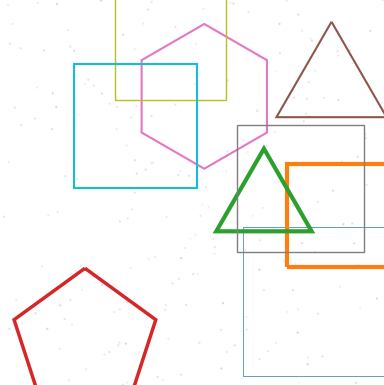[{"shape": "square", "thickness": 0.5, "radius": 0.96, "center": [0.825, 0.217]}, {"shape": "square", "thickness": 3, "radius": 0.67, "center": [0.879, 0.44]}, {"shape": "triangle", "thickness": 3, "radius": 0.72, "center": [0.686, 0.471]}, {"shape": "pentagon", "thickness": 2.5, "radius": 0.97, "center": [0.221, 0.11]}, {"shape": "triangle", "thickness": 1.5, "radius": 0.83, "center": [0.861, 0.778]}, {"shape": "hexagon", "thickness": 1.5, "radius": 0.94, "center": [0.531, 0.75]}, {"shape": "square", "thickness": 1, "radius": 0.83, "center": [0.781, 0.511]}, {"shape": "square", "thickness": 1, "radius": 0.72, "center": [0.443, 0.883]}, {"shape": "square", "thickness": 1.5, "radius": 0.8, "center": [0.351, 0.673]}]